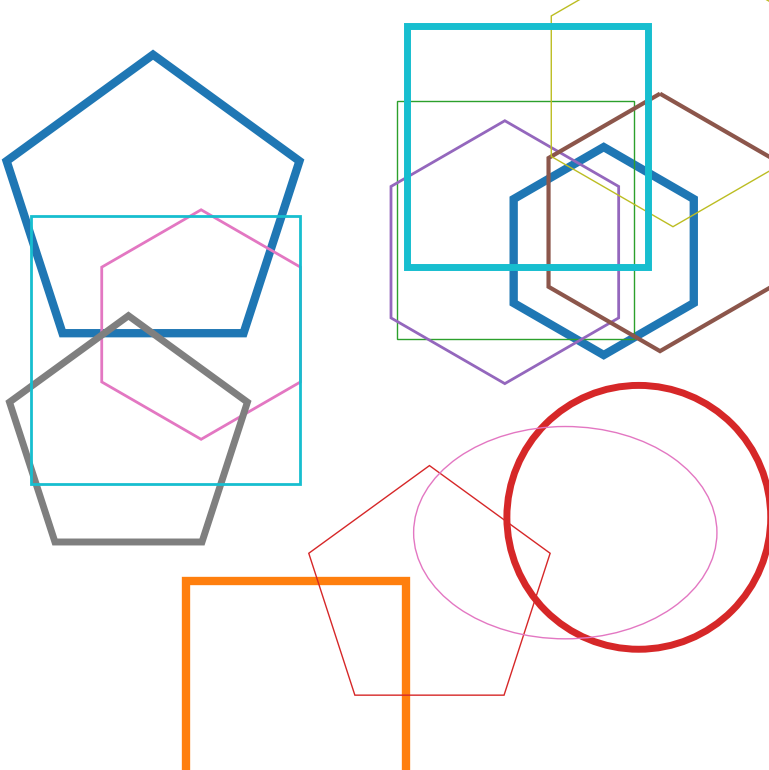[{"shape": "pentagon", "thickness": 3, "radius": 1.0, "center": [0.199, 0.729]}, {"shape": "hexagon", "thickness": 3, "radius": 0.68, "center": [0.784, 0.674]}, {"shape": "square", "thickness": 3, "radius": 0.71, "center": [0.385, 0.102]}, {"shape": "square", "thickness": 0.5, "radius": 0.77, "center": [0.669, 0.714]}, {"shape": "circle", "thickness": 2.5, "radius": 0.86, "center": [0.83, 0.328]}, {"shape": "pentagon", "thickness": 0.5, "radius": 0.82, "center": [0.558, 0.231]}, {"shape": "hexagon", "thickness": 1, "radius": 0.85, "center": [0.656, 0.673]}, {"shape": "hexagon", "thickness": 1.5, "radius": 0.84, "center": [0.857, 0.711]}, {"shape": "hexagon", "thickness": 1, "radius": 0.75, "center": [0.261, 0.579]}, {"shape": "oval", "thickness": 0.5, "radius": 0.98, "center": [0.734, 0.308]}, {"shape": "pentagon", "thickness": 2.5, "radius": 0.81, "center": [0.167, 0.428]}, {"shape": "hexagon", "thickness": 0.5, "radius": 0.91, "center": [0.874, 0.888]}, {"shape": "square", "thickness": 1, "radius": 0.87, "center": [0.215, 0.546]}, {"shape": "square", "thickness": 2.5, "radius": 0.78, "center": [0.685, 0.809]}]